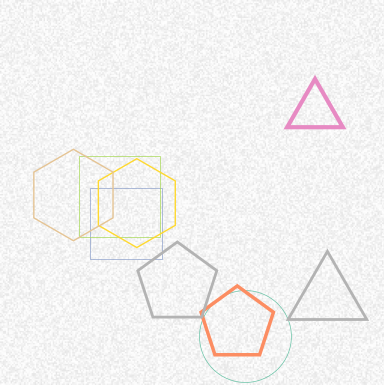[{"shape": "circle", "thickness": 0.5, "radius": 0.6, "center": [0.638, 0.126]}, {"shape": "pentagon", "thickness": 2.5, "radius": 0.49, "center": [0.616, 0.159]}, {"shape": "square", "thickness": 0.5, "radius": 0.46, "center": [0.328, 0.42]}, {"shape": "triangle", "thickness": 3, "radius": 0.42, "center": [0.818, 0.711]}, {"shape": "square", "thickness": 0.5, "radius": 0.53, "center": [0.31, 0.49]}, {"shape": "hexagon", "thickness": 1, "radius": 0.58, "center": [0.355, 0.472]}, {"shape": "hexagon", "thickness": 1, "radius": 0.59, "center": [0.191, 0.493]}, {"shape": "triangle", "thickness": 2, "radius": 0.59, "center": [0.85, 0.229]}, {"shape": "pentagon", "thickness": 2, "radius": 0.54, "center": [0.461, 0.264]}]